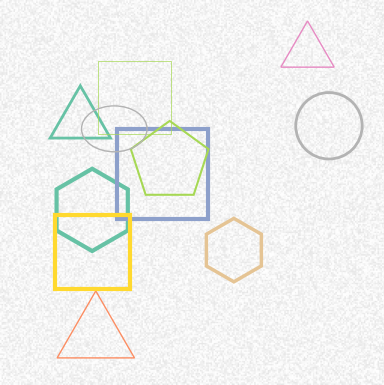[{"shape": "hexagon", "thickness": 3, "radius": 0.53, "center": [0.239, 0.455]}, {"shape": "triangle", "thickness": 2, "radius": 0.45, "center": [0.209, 0.687]}, {"shape": "triangle", "thickness": 1, "radius": 0.58, "center": [0.249, 0.128]}, {"shape": "square", "thickness": 3, "radius": 0.59, "center": [0.423, 0.548]}, {"shape": "triangle", "thickness": 1, "radius": 0.4, "center": [0.799, 0.866]}, {"shape": "pentagon", "thickness": 1.5, "radius": 0.53, "center": [0.441, 0.58]}, {"shape": "square", "thickness": 0.5, "radius": 0.47, "center": [0.349, 0.747]}, {"shape": "square", "thickness": 3, "radius": 0.48, "center": [0.241, 0.345]}, {"shape": "hexagon", "thickness": 2.5, "radius": 0.41, "center": [0.607, 0.35]}, {"shape": "oval", "thickness": 1, "radius": 0.43, "center": [0.297, 0.665]}, {"shape": "circle", "thickness": 2, "radius": 0.43, "center": [0.854, 0.673]}]